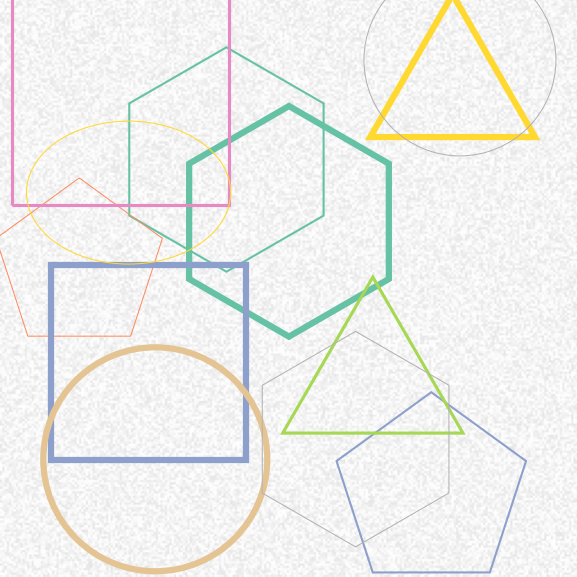[{"shape": "hexagon", "thickness": 3, "radius": 1.0, "center": [0.5, 0.616]}, {"shape": "hexagon", "thickness": 1, "radius": 0.97, "center": [0.392, 0.723]}, {"shape": "pentagon", "thickness": 0.5, "radius": 0.76, "center": [0.137, 0.54]}, {"shape": "pentagon", "thickness": 1, "radius": 0.86, "center": [0.747, 0.147]}, {"shape": "square", "thickness": 3, "radius": 0.84, "center": [0.257, 0.372]}, {"shape": "square", "thickness": 1.5, "radius": 0.94, "center": [0.208, 0.832]}, {"shape": "triangle", "thickness": 1.5, "radius": 0.9, "center": [0.646, 0.339]}, {"shape": "oval", "thickness": 0.5, "radius": 0.88, "center": [0.223, 0.666]}, {"shape": "triangle", "thickness": 3, "radius": 0.82, "center": [0.784, 0.844]}, {"shape": "circle", "thickness": 3, "radius": 0.97, "center": [0.269, 0.204]}, {"shape": "circle", "thickness": 0.5, "radius": 0.83, "center": [0.796, 0.895]}, {"shape": "hexagon", "thickness": 0.5, "radius": 0.93, "center": [0.616, 0.239]}]